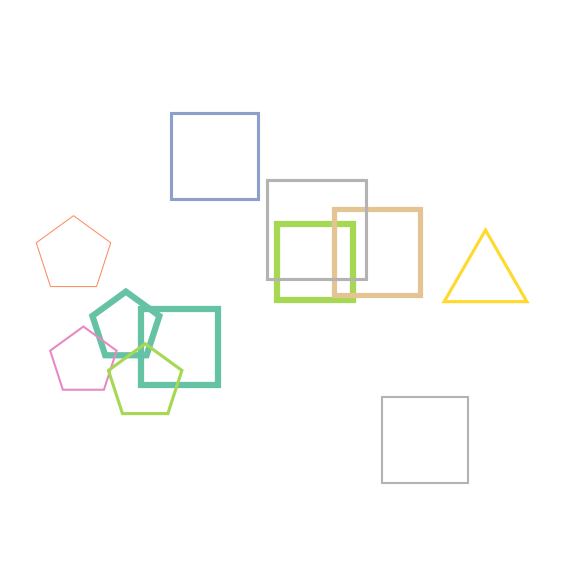[{"shape": "pentagon", "thickness": 3, "radius": 0.3, "center": [0.218, 0.433]}, {"shape": "square", "thickness": 3, "radius": 0.33, "center": [0.311, 0.398]}, {"shape": "pentagon", "thickness": 0.5, "radius": 0.34, "center": [0.127, 0.558]}, {"shape": "square", "thickness": 1.5, "radius": 0.37, "center": [0.372, 0.729]}, {"shape": "pentagon", "thickness": 1, "radius": 0.3, "center": [0.144, 0.373]}, {"shape": "pentagon", "thickness": 1.5, "radius": 0.33, "center": [0.251, 0.337]}, {"shape": "square", "thickness": 3, "radius": 0.33, "center": [0.546, 0.546]}, {"shape": "triangle", "thickness": 1.5, "radius": 0.41, "center": [0.841, 0.518]}, {"shape": "square", "thickness": 2.5, "radius": 0.38, "center": [0.653, 0.563]}, {"shape": "square", "thickness": 1, "radius": 0.37, "center": [0.736, 0.237]}, {"shape": "square", "thickness": 1.5, "radius": 0.43, "center": [0.548, 0.602]}]